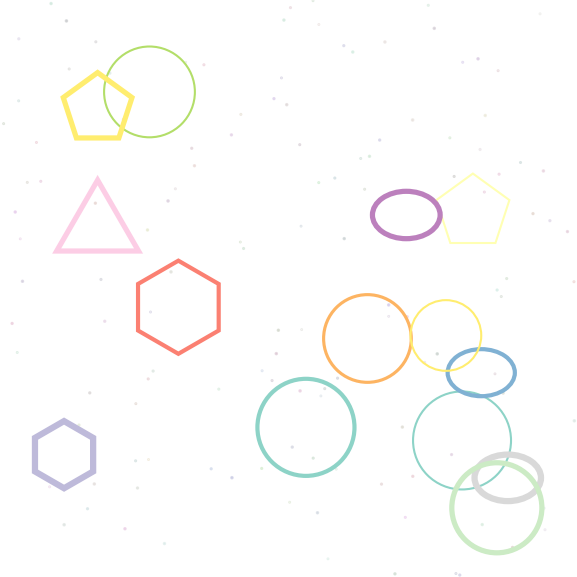[{"shape": "circle", "thickness": 1, "radius": 0.42, "center": [0.8, 0.236]}, {"shape": "circle", "thickness": 2, "radius": 0.42, "center": [0.53, 0.259]}, {"shape": "pentagon", "thickness": 1, "radius": 0.33, "center": [0.819, 0.632]}, {"shape": "hexagon", "thickness": 3, "radius": 0.29, "center": [0.111, 0.212]}, {"shape": "hexagon", "thickness": 2, "radius": 0.4, "center": [0.309, 0.467]}, {"shape": "oval", "thickness": 2, "radius": 0.29, "center": [0.833, 0.354]}, {"shape": "circle", "thickness": 1.5, "radius": 0.38, "center": [0.636, 0.413]}, {"shape": "circle", "thickness": 1, "radius": 0.39, "center": [0.259, 0.84]}, {"shape": "triangle", "thickness": 2.5, "radius": 0.41, "center": [0.169, 0.605]}, {"shape": "oval", "thickness": 3, "radius": 0.29, "center": [0.879, 0.172]}, {"shape": "oval", "thickness": 2.5, "radius": 0.29, "center": [0.704, 0.627]}, {"shape": "circle", "thickness": 2.5, "radius": 0.39, "center": [0.86, 0.12]}, {"shape": "pentagon", "thickness": 2.5, "radius": 0.31, "center": [0.169, 0.811]}, {"shape": "circle", "thickness": 1, "radius": 0.31, "center": [0.772, 0.418]}]